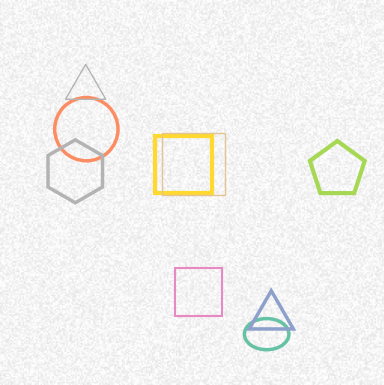[{"shape": "oval", "thickness": 2.5, "radius": 0.29, "center": [0.693, 0.132]}, {"shape": "circle", "thickness": 2.5, "radius": 0.41, "center": [0.224, 0.664]}, {"shape": "triangle", "thickness": 2.5, "radius": 0.33, "center": [0.705, 0.179]}, {"shape": "square", "thickness": 1.5, "radius": 0.31, "center": [0.515, 0.242]}, {"shape": "pentagon", "thickness": 3, "radius": 0.37, "center": [0.876, 0.559]}, {"shape": "square", "thickness": 3, "radius": 0.36, "center": [0.477, 0.573]}, {"shape": "square", "thickness": 1, "radius": 0.4, "center": [0.503, 0.574]}, {"shape": "hexagon", "thickness": 2.5, "radius": 0.41, "center": [0.195, 0.555]}, {"shape": "triangle", "thickness": 1, "radius": 0.3, "center": [0.222, 0.772]}]